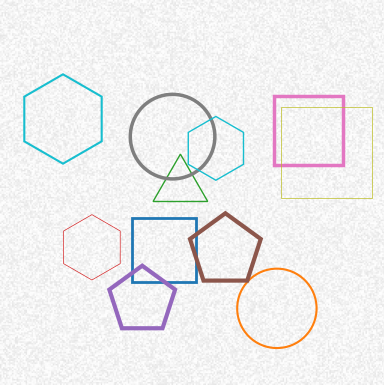[{"shape": "square", "thickness": 2, "radius": 0.42, "center": [0.425, 0.351]}, {"shape": "circle", "thickness": 1.5, "radius": 0.52, "center": [0.719, 0.199]}, {"shape": "triangle", "thickness": 1, "radius": 0.41, "center": [0.469, 0.518]}, {"shape": "hexagon", "thickness": 0.5, "radius": 0.42, "center": [0.239, 0.358]}, {"shape": "pentagon", "thickness": 3, "radius": 0.45, "center": [0.369, 0.22]}, {"shape": "pentagon", "thickness": 3, "radius": 0.48, "center": [0.585, 0.349]}, {"shape": "square", "thickness": 2.5, "radius": 0.45, "center": [0.801, 0.661]}, {"shape": "circle", "thickness": 2.5, "radius": 0.55, "center": [0.448, 0.645]}, {"shape": "square", "thickness": 0.5, "radius": 0.59, "center": [0.848, 0.604]}, {"shape": "hexagon", "thickness": 1, "radius": 0.41, "center": [0.561, 0.615]}, {"shape": "hexagon", "thickness": 1.5, "radius": 0.58, "center": [0.164, 0.691]}]